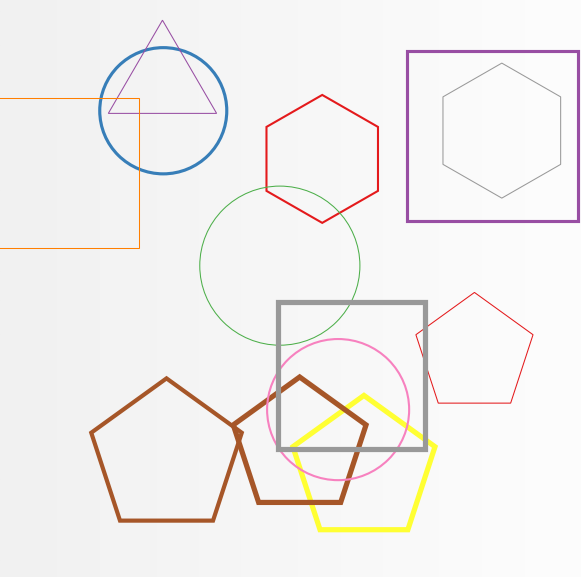[{"shape": "pentagon", "thickness": 0.5, "radius": 0.53, "center": [0.816, 0.387]}, {"shape": "hexagon", "thickness": 1, "radius": 0.55, "center": [0.554, 0.724]}, {"shape": "circle", "thickness": 1.5, "radius": 0.55, "center": [0.281, 0.807]}, {"shape": "circle", "thickness": 0.5, "radius": 0.69, "center": [0.481, 0.539]}, {"shape": "triangle", "thickness": 0.5, "radius": 0.54, "center": [0.28, 0.857]}, {"shape": "square", "thickness": 1.5, "radius": 0.74, "center": [0.847, 0.764]}, {"shape": "square", "thickness": 0.5, "radius": 0.65, "center": [0.109, 0.7]}, {"shape": "pentagon", "thickness": 2.5, "radius": 0.64, "center": [0.626, 0.186]}, {"shape": "pentagon", "thickness": 2, "radius": 0.68, "center": [0.286, 0.208]}, {"shape": "pentagon", "thickness": 2.5, "radius": 0.6, "center": [0.516, 0.226]}, {"shape": "circle", "thickness": 1, "radius": 0.61, "center": [0.582, 0.29]}, {"shape": "square", "thickness": 2.5, "radius": 0.64, "center": [0.605, 0.349]}, {"shape": "hexagon", "thickness": 0.5, "radius": 0.58, "center": [0.863, 0.773]}]